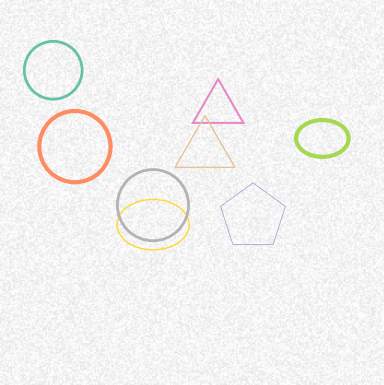[{"shape": "circle", "thickness": 2, "radius": 0.38, "center": [0.138, 0.818]}, {"shape": "circle", "thickness": 3, "radius": 0.46, "center": [0.195, 0.619]}, {"shape": "pentagon", "thickness": 0.5, "radius": 0.44, "center": [0.657, 0.436]}, {"shape": "triangle", "thickness": 1.5, "radius": 0.38, "center": [0.567, 0.719]}, {"shape": "oval", "thickness": 3, "radius": 0.34, "center": [0.837, 0.64]}, {"shape": "oval", "thickness": 1, "radius": 0.47, "center": [0.398, 0.416]}, {"shape": "triangle", "thickness": 1, "radius": 0.45, "center": [0.533, 0.61]}, {"shape": "circle", "thickness": 2, "radius": 0.46, "center": [0.397, 0.467]}]